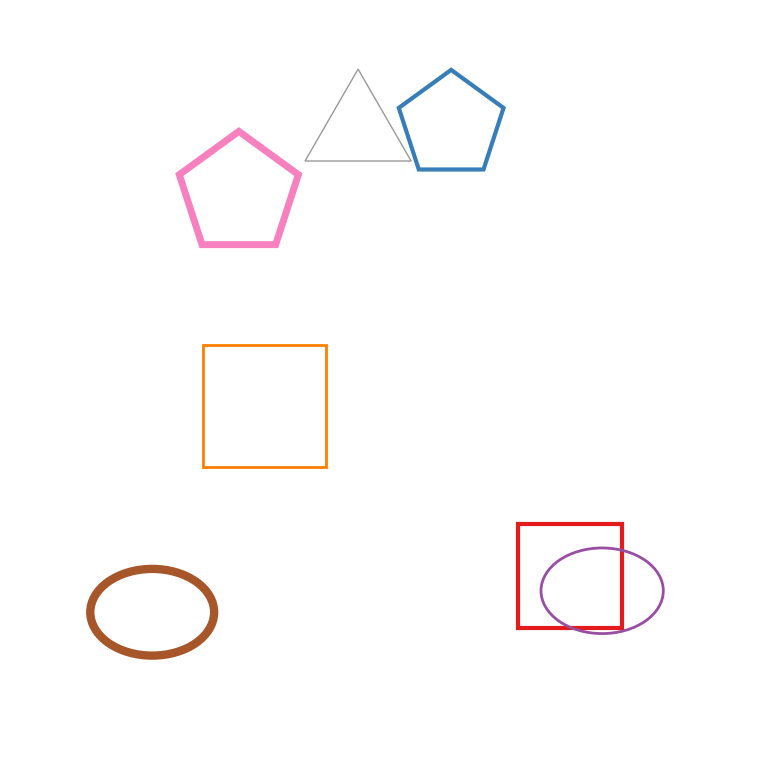[{"shape": "square", "thickness": 1.5, "radius": 0.34, "center": [0.74, 0.252]}, {"shape": "pentagon", "thickness": 1.5, "radius": 0.36, "center": [0.586, 0.838]}, {"shape": "oval", "thickness": 1, "radius": 0.4, "center": [0.782, 0.233]}, {"shape": "square", "thickness": 1, "radius": 0.4, "center": [0.344, 0.473]}, {"shape": "oval", "thickness": 3, "radius": 0.4, "center": [0.198, 0.205]}, {"shape": "pentagon", "thickness": 2.5, "radius": 0.41, "center": [0.31, 0.748]}, {"shape": "triangle", "thickness": 0.5, "radius": 0.4, "center": [0.465, 0.831]}]